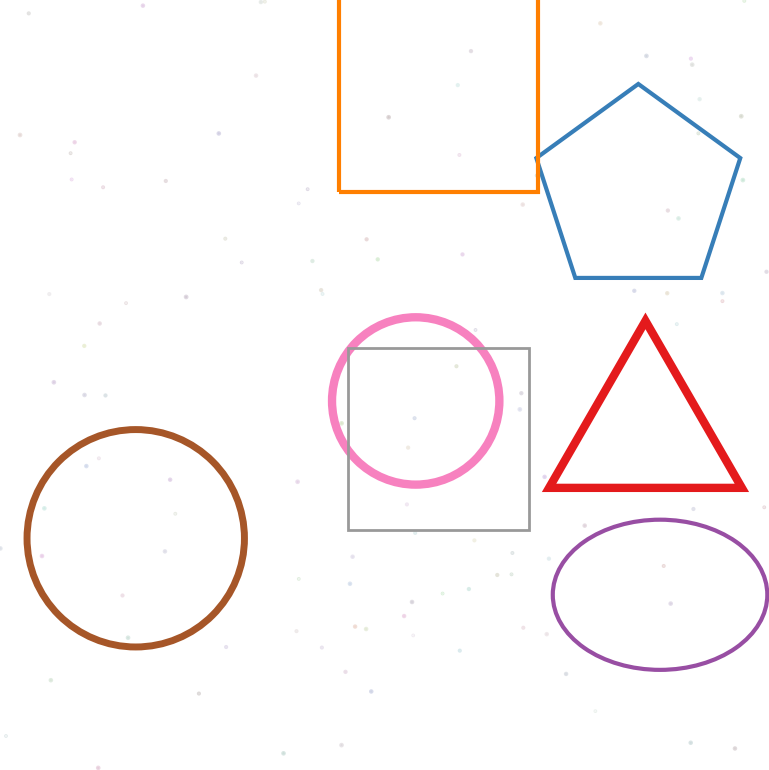[{"shape": "triangle", "thickness": 3, "radius": 0.72, "center": [0.838, 0.439]}, {"shape": "pentagon", "thickness": 1.5, "radius": 0.7, "center": [0.829, 0.752]}, {"shape": "oval", "thickness": 1.5, "radius": 0.7, "center": [0.857, 0.228]}, {"shape": "square", "thickness": 1.5, "radius": 0.65, "center": [0.569, 0.88]}, {"shape": "circle", "thickness": 2.5, "radius": 0.71, "center": [0.176, 0.301]}, {"shape": "circle", "thickness": 3, "radius": 0.54, "center": [0.54, 0.479]}, {"shape": "square", "thickness": 1, "radius": 0.59, "center": [0.569, 0.43]}]